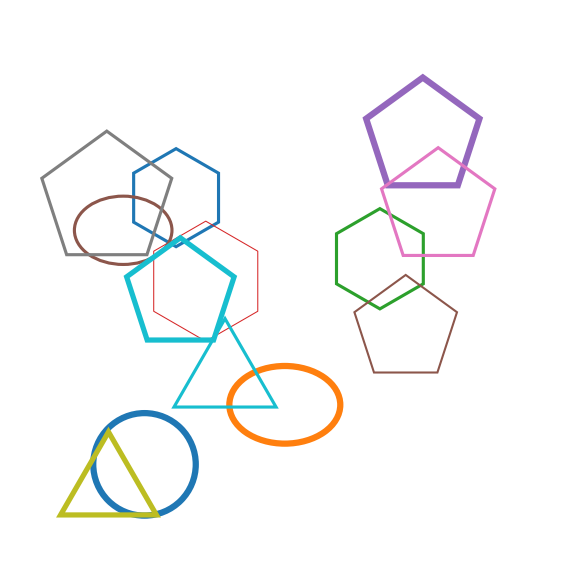[{"shape": "circle", "thickness": 3, "radius": 0.44, "center": [0.25, 0.195]}, {"shape": "hexagon", "thickness": 1.5, "radius": 0.42, "center": [0.305, 0.657]}, {"shape": "oval", "thickness": 3, "radius": 0.48, "center": [0.493, 0.298]}, {"shape": "hexagon", "thickness": 1.5, "radius": 0.43, "center": [0.658, 0.551]}, {"shape": "hexagon", "thickness": 0.5, "radius": 0.52, "center": [0.356, 0.512]}, {"shape": "pentagon", "thickness": 3, "radius": 0.52, "center": [0.732, 0.762]}, {"shape": "pentagon", "thickness": 1, "radius": 0.47, "center": [0.703, 0.43]}, {"shape": "oval", "thickness": 1.5, "radius": 0.42, "center": [0.213, 0.6]}, {"shape": "pentagon", "thickness": 1.5, "radius": 0.52, "center": [0.759, 0.64]}, {"shape": "pentagon", "thickness": 1.5, "radius": 0.59, "center": [0.185, 0.654]}, {"shape": "triangle", "thickness": 2.5, "radius": 0.48, "center": [0.188, 0.155]}, {"shape": "pentagon", "thickness": 2.5, "radius": 0.49, "center": [0.312, 0.489]}, {"shape": "triangle", "thickness": 1.5, "radius": 0.51, "center": [0.39, 0.345]}]